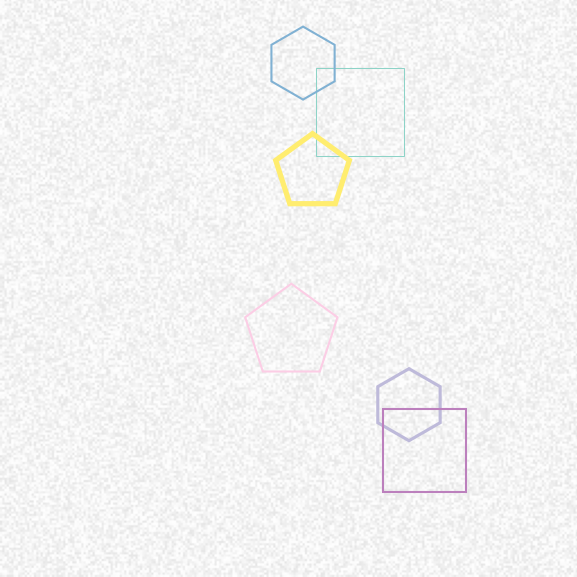[{"shape": "square", "thickness": 0.5, "radius": 0.38, "center": [0.624, 0.805]}, {"shape": "hexagon", "thickness": 1.5, "radius": 0.31, "center": [0.708, 0.298]}, {"shape": "hexagon", "thickness": 1, "radius": 0.32, "center": [0.525, 0.89]}, {"shape": "pentagon", "thickness": 1, "radius": 0.42, "center": [0.504, 0.424]}, {"shape": "square", "thickness": 1, "radius": 0.36, "center": [0.735, 0.219]}, {"shape": "pentagon", "thickness": 2.5, "radius": 0.34, "center": [0.541, 0.701]}]